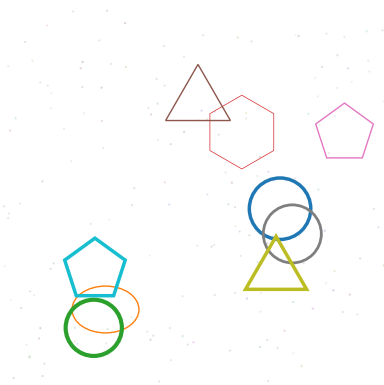[{"shape": "circle", "thickness": 2.5, "radius": 0.4, "center": [0.727, 0.458]}, {"shape": "oval", "thickness": 1, "radius": 0.43, "center": [0.274, 0.196]}, {"shape": "circle", "thickness": 3, "radius": 0.37, "center": [0.244, 0.148]}, {"shape": "hexagon", "thickness": 0.5, "radius": 0.48, "center": [0.628, 0.657]}, {"shape": "triangle", "thickness": 1, "radius": 0.49, "center": [0.514, 0.735]}, {"shape": "pentagon", "thickness": 1, "radius": 0.39, "center": [0.895, 0.654]}, {"shape": "circle", "thickness": 2, "radius": 0.38, "center": [0.759, 0.393]}, {"shape": "triangle", "thickness": 2.5, "radius": 0.46, "center": [0.717, 0.294]}, {"shape": "pentagon", "thickness": 2.5, "radius": 0.41, "center": [0.247, 0.299]}]